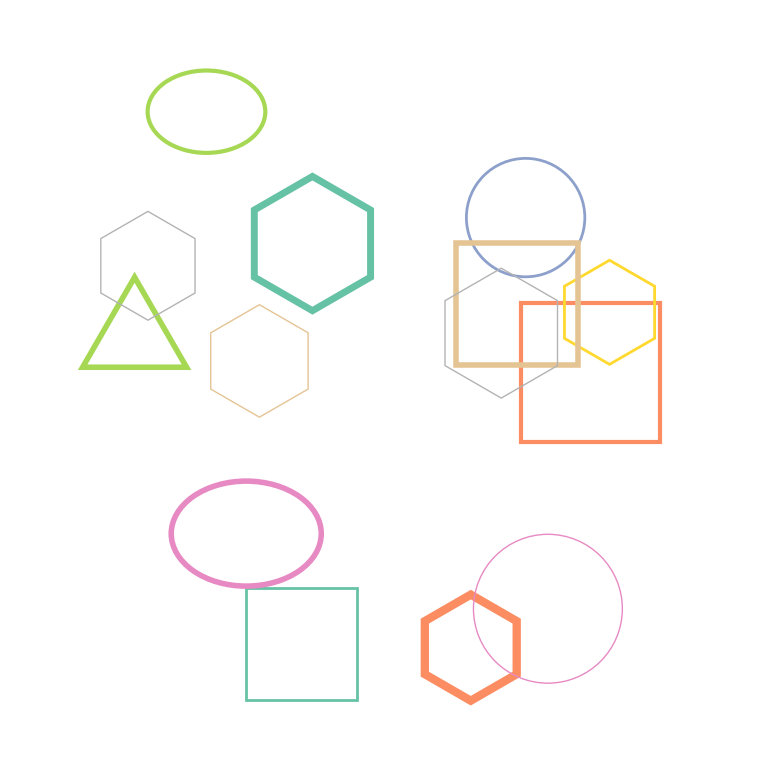[{"shape": "hexagon", "thickness": 2.5, "radius": 0.44, "center": [0.406, 0.684]}, {"shape": "square", "thickness": 1, "radius": 0.36, "center": [0.391, 0.164]}, {"shape": "square", "thickness": 1.5, "radius": 0.45, "center": [0.767, 0.516]}, {"shape": "hexagon", "thickness": 3, "radius": 0.34, "center": [0.611, 0.159]}, {"shape": "circle", "thickness": 1, "radius": 0.38, "center": [0.683, 0.717]}, {"shape": "oval", "thickness": 2, "radius": 0.49, "center": [0.32, 0.307]}, {"shape": "circle", "thickness": 0.5, "radius": 0.48, "center": [0.712, 0.209]}, {"shape": "triangle", "thickness": 2, "radius": 0.39, "center": [0.175, 0.562]}, {"shape": "oval", "thickness": 1.5, "radius": 0.38, "center": [0.268, 0.855]}, {"shape": "hexagon", "thickness": 1, "radius": 0.34, "center": [0.792, 0.594]}, {"shape": "square", "thickness": 2, "radius": 0.4, "center": [0.672, 0.606]}, {"shape": "hexagon", "thickness": 0.5, "radius": 0.37, "center": [0.337, 0.531]}, {"shape": "hexagon", "thickness": 0.5, "radius": 0.35, "center": [0.192, 0.655]}, {"shape": "hexagon", "thickness": 0.5, "radius": 0.42, "center": [0.651, 0.567]}]